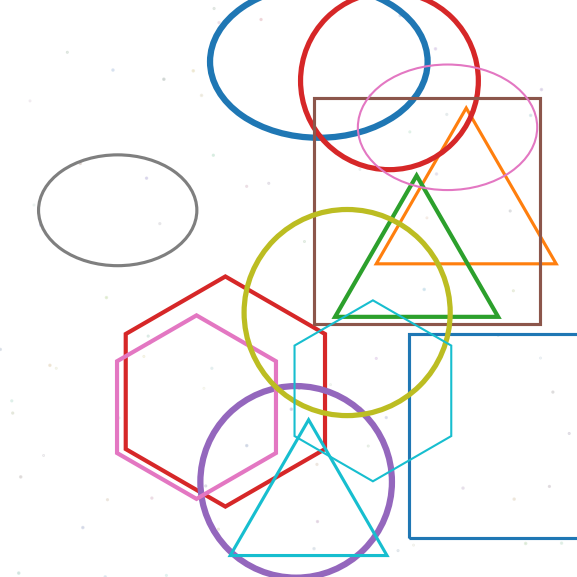[{"shape": "oval", "thickness": 3, "radius": 0.94, "center": [0.552, 0.892]}, {"shape": "square", "thickness": 1.5, "radius": 0.89, "center": [0.886, 0.244]}, {"shape": "triangle", "thickness": 1.5, "radius": 0.9, "center": [0.807, 0.632]}, {"shape": "triangle", "thickness": 2, "radius": 0.82, "center": [0.721, 0.532]}, {"shape": "hexagon", "thickness": 2, "radius": 1.0, "center": [0.39, 0.321]}, {"shape": "circle", "thickness": 2.5, "radius": 0.77, "center": [0.674, 0.859]}, {"shape": "circle", "thickness": 3, "radius": 0.83, "center": [0.513, 0.165]}, {"shape": "square", "thickness": 1.5, "radius": 0.97, "center": [0.739, 0.634]}, {"shape": "hexagon", "thickness": 2, "radius": 0.79, "center": [0.34, 0.294]}, {"shape": "oval", "thickness": 1, "radius": 0.78, "center": [0.775, 0.779]}, {"shape": "oval", "thickness": 1.5, "radius": 0.69, "center": [0.204, 0.635]}, {"shape": "circle", "thickness": 2.5, "radius": 0.89, "center": [0.601, 0.458]}, {"shape": "hexagon", "thickness": 1, "radius": 0.78, "center": [0.646, 0.322]}, {"shape": "triangle", "thickness": 1.5, "radius": 0.78, "center": [0.534, 0.116]}]